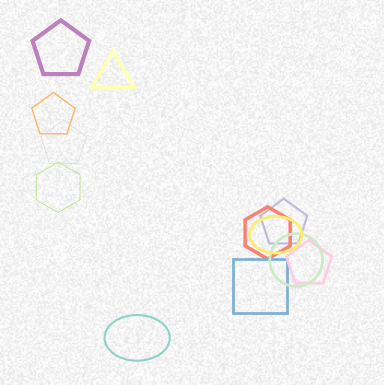[{"shape": "oval", "thickness": 1.5, "radius": 0.42, "center": [0.356, 0.122]}, {"shape": "triangle", "thickness": 2.5, "radius": 0.32, "center": [0.293, 0.804]}, {"shape": "pentagon", "thickness": 1.5, "radius": 0.32, "center": [0.737, 0.42]}, {"shape": "hexagon", "thickness": 2.5, "radius": 0.34, "center": [0.695, 0.395]}, {"shape": "square", "thickness": 2, "radius": 0.35, "center": [0.674, 0.257]}, {"shape": "pentagon", "thickness": 1, "radius": 0.3, "center": [0.139, 0.7]}, {"shape": "hexagon", "thickness": 0.5, "radius": 0.33, "center": [0.151, 0.514]}, {"shape": "pentagon", "thickness": 2, "radius": 0.31, "center": [0.803, 0.315]}, {"shape": "pentagon", "thickness": 0.5, "radius": 0.31, "center": [0.165, 0.626]}, {"shape": "pentagon", "thickness": 3, "radius": 0.39, "center": [0.158, 0.87]}, {"shape": "circle", "thickness": 2, "radius": 0.34, "center": [0.769, 0.324]}, {"shape": "oval", "thickness": 2, "radius": 0.34, "center": [0.716, 0.39]}]